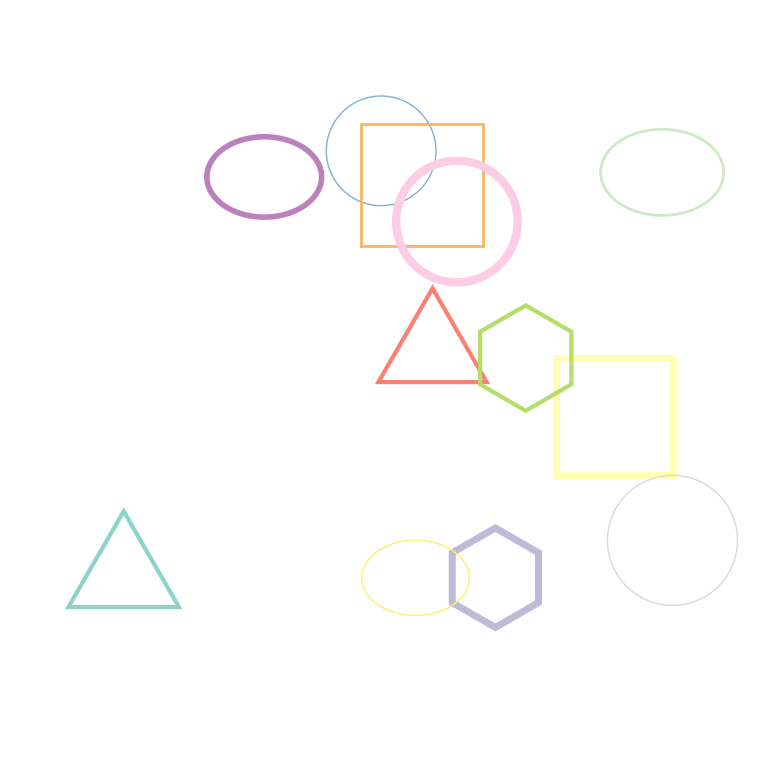[{"shape": "triangle", "thickness": 1.5, "radius": 0.41, "center": [0.161, 0.253]}, {"shape": "square", "thickness": 2.5, "radius": 0.38, "center": [0.798, 0.459]}, {"shape": "hexagon", "thickness": 2.5, "radius": 0.32, "center": [0.643, 0.25]}, {"shape": "triangle", "thickness": 1.5, "radius": 0.41, "center": [0.562, 0.544]}, {"shape": "circle", "thickness": 0.5, "radius": 0.36, "center": [0.495, 0.804]}, {"shape": "square", "thickness": 1, "radius": 0.4, "center": [0.549, 0.759]}, {"shape": "hexagon", "thickness": 1.5, "radius": 0.34, "center": [0.683, 0.535]}, {"shape": "circle", "thickness": 3, "radius": 0.39, "center": [0.593, 0.712]}, {"shape": "circle", "thickness": 0.5, "radius": 0.42, "center": [0.873, 0.298]}, {"shape": "oval", "thickness": 2, "radius": 0.37, "center": [0.343, 0.77]}, {"shape": "oval", "thickness": 1, "radius": 0.4, "center": [0.86, 0.776]}, {"shape": "oval", "thickness": 0.5, "radius": 0.35, "center": [0.54, 0.25]}]